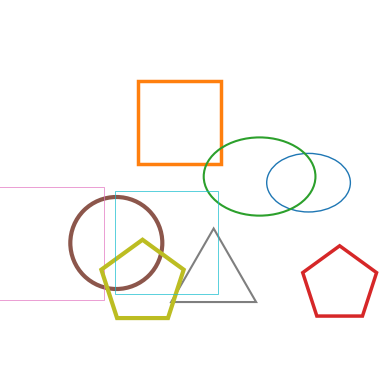[{"shape": "oval", "thickness": 1, "radius": 0.54, "center": [0.801, 0.526]}, {"shape": "square", "thickness": 2.5, "radius": 0.54, "center": [0.467, 0.682]}, {"shape": "oval", "thickness": 1.5, "radius": 0.73, "center": [0.674, 0.542]}, {"shape": "pentagon", "thickness": 2.5, "radius": 0.5, "center": [0.882, 0.261]}, {"shape": "circle", "thickness": 3, "radius": 0.6, "center": [0.302, 0.369]}, {"shape": "square", "thickness": 0.5, "radius": 0.73, "center": [0.125, 0.367]}, {"shape": "triangle", "thickness": 1.5, "radius": 0.64, "center": [0.555, 0.279]}, {"shape": "pentagon", "thickness": 3, "radius": 0.56, "center": [0.37, 0.265]}, {"shape": "square", "thickness": 0.5, "radius": 0.67, "center": [0.432, 0.37]}]